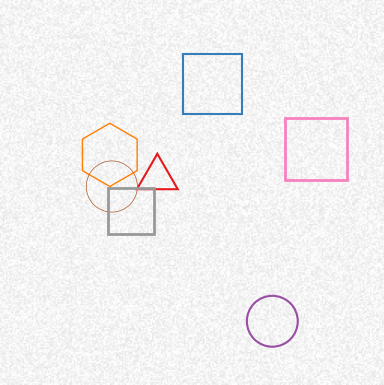[{"shape": "triangle", "thickness": 1.5, "radius": 0.31, "center": [0.409, 0.539]}, {"shape": "square", "thickness": 1.5, "radius": 0.39, "center": [0.552, 0.782]}, {"shape": "circle", "thickness": 1.5, "radius": 0.33, "center": [0.707, 0.166]}, {"shape": "hexagon", "thickness": 1, "radius": 0.41, "center": [0.285, 0.598]}, {"shape": "circle", "thickness": 0.5, "radius": 0.33, "center": [0.29, 0.516]}, {"shape": "square", "thickness": 2, "radius": 0.4, "center": [0.82, 0.612]}, {"shape": "square", "thickness": 2, "radius": 0.29, "center": [0.34, 0.452]}]